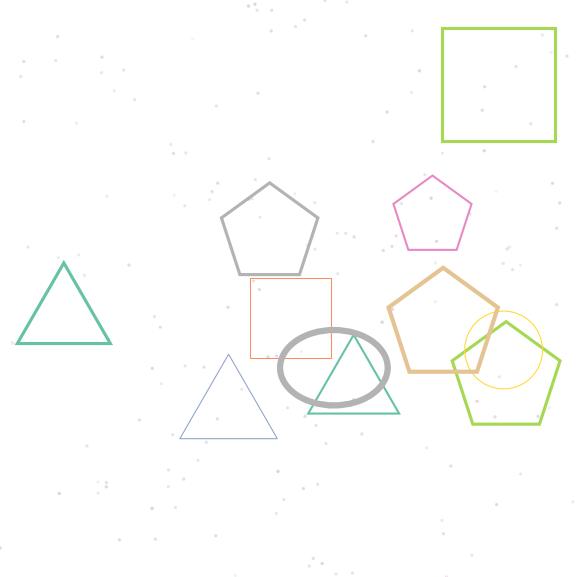[{"shape": "triangle", "thickness": 1, "radius": 0.45, "center": [0.612, 0.328]}, {"shape": "triangle", "thickness": 1.5, "radius": 0.47, "center": [0.111, 0.451]}, {"shape": "square", "thickness": 0.5, "radius": 0.35, "center": [0.503, 0.448]}, {"shape": "triangle", "thickness": 0.5, "radius": 0.49, "center": [0.396, 0.288]}, {"shape": "pentagon", "thickness": 1, "radius": 0.36, "center": [0.749, 0.624]}, {"shape": "pentagon", "thickness": 1.5, "radius": 0.49, "center": [0.876, 0.344]}, {"shape": "square", "thickness": 1.5, "radius": 0.49, "center": [0.863, 0.852]}, {"shape": "circle", "thickness": 0.5, "radius": 0.34, "center": [0.872, 0.393]}, {"shape": "pentagon", "thickness": 2, "radius": 0.5, "center": [0.767, 0.436]}, {"shape": "pentagon", "thickness": 1.5, "radius": 0.44, "center": [0.467, 0.595]}, {"shape": "oval", "thickness": 3, "radius": 0.47, "center": [0.578, 0.362]}]